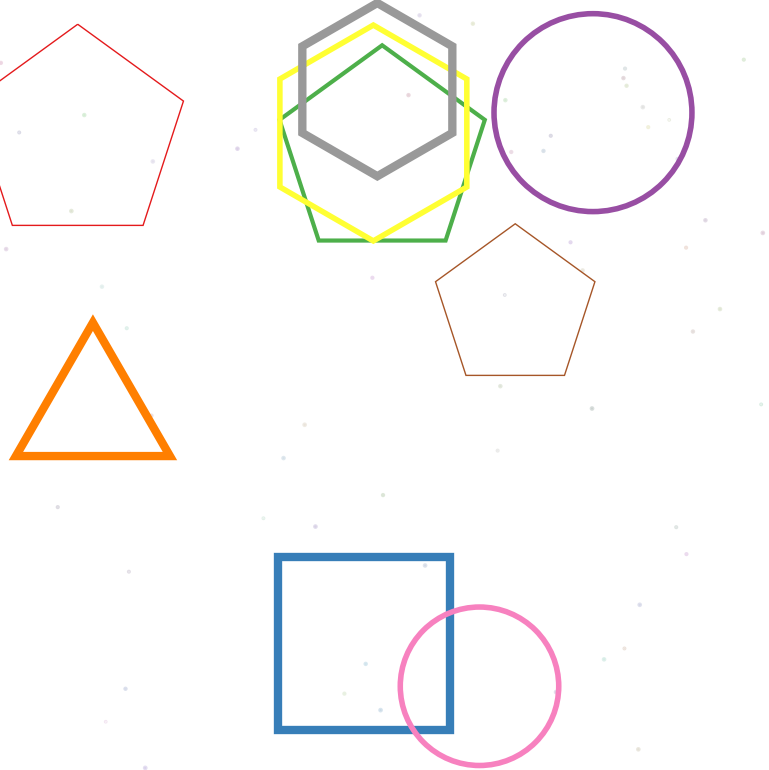[{"shape": "pentagon", "thickness": 0.5, "radius": 0.72, "center": [0.101, 0.824]}, {"shape": "square", "thickness": 3, "radius": 0.56, "center": [0.472, 0.164]}, {"shape": "pentagon", "thickness": 1.5, "radius": 0.7, "center": [0.496, 0.801]}, {"shape": "circle", "thickness": 2, "radius": 0.64, "center": [0.77, 0.854]}, {"shape": "triangle", "thickness": 3, "radius": 0.58, "center": [0.121, 0.465]}, {"shape": "hexagon", "thickness": 2, "radius": 0.7, "center": [0.485, 0.827]}, {"shape": "pentagon", "thickness": 0.5, "radius": 0.54, "center": [0.669, 0.601]}, {"shape": "circle", "thickness": 2, "radius": 0.51, "center": [0.623, 0.109]}, {"shape": "hexagon", "thickness": 3, "radius": 0.56, "center": [0.49, 0.884]}]